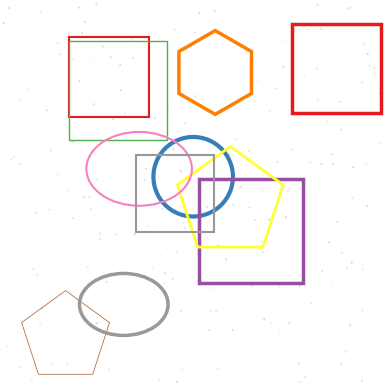[{"shape": "square", "thickness": 2.5, "radius": 0.58, "center": [0.874, 0.822]}, {"shape": "square", "thickness": 1.5, "radius": 0.52, "center": [0.283, 0.8]}, {"shape": "circle", "thickness": 3, "radius": 0.52, "center": [0.502, 0.541]}, {"shape": "square", "thickness": 1, "radius": 0.64, "center": [0.307, 0.765]}, {"shape": "square", "thickness": 2.5, "radius": 0.68, "center": [0.653, 0.4]}, {"shape": "hexagon", "thickness": 2.5, "radius": 0.54, "center": [0.559, 0.812]}, {"shape": "pentagon", "thickness": 2, "radius": 0.72, "center": [0.598, 0.475]}, {"shape": "pentagon", "thickness": 0.5, "radius": 0.6, "center": [0.17, 0.125]}, {"shape": "oval", "thickness": 1.5, "radius": 0.69, "center": [0.361, 0.561]}, {"shape": "square", "thickness": 1.5, "radius": 0.5, "center": [0.454, 0.498]}, {"shape": "oval", "thickness": 2.5, "radius": 0.58, "center": [0.321, 0.209]}]